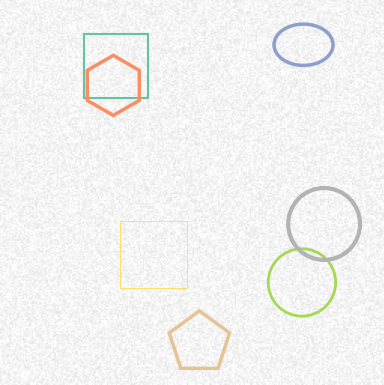[{"shape": "square", "thickness": 1.5, "radius": 0.42, "center": [0.301, 0.83]}, {"shape": "hexagon", "thickness": 2.5, "radius": 0.39, "center": [0.294, 0.778]}, {"shape": "oval", "thickness": 2.5, "radius": 0.38, "center": [0.788, 0.884]}, {"shape": "circle", "thickness": 2, "radius": 0.44, "center": [0.784, 0.266]}, {"shape": "square", "thickness": 0.5, "radius": 0.43, "center": [0.398, 0.338]}, {"shape": "pentagon", "thickness": 2.5, "radius": 0.41, "center": [0.518, 0.11]}, {"shape": "circle", "thickness": 3, "radius": 0.47, "center": [0.842, 0.418]}]